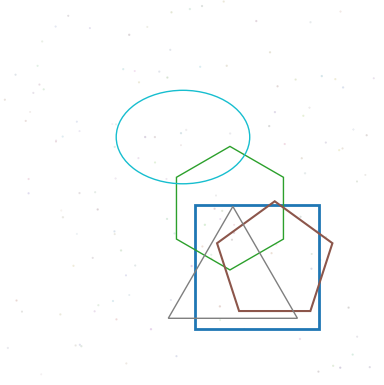[{"shape": "square", "thickness": 2, "radius": 0.81, "center": [0.667, 0.306]}, {"shape": "hexagon", "thickness": 1, "radius": 0.8, "center": [0.597, 0.459]}, {"shape": "pentagon", "thickness": 1.5, "radius": 0.79, "center": [0.714, 0.32]}, {"shape": "triangle", "thickness": 1, "radius": 0.97, "center": [0.605, 0.27]}, {"shape": "oval", "thickness": 1, "radius": 0.87, "center": [0.475, 0.644]}]